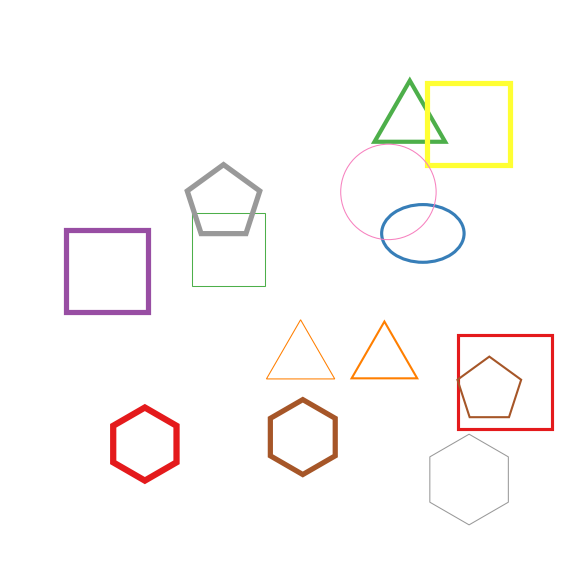[{"shape": "hexagon", "thickness": 3, "radius": 0.32, "center": [0.251, 0.23]}, {"shape": "square", "thickness": 1.5, "radius": 0.41, "center": [0.875, 0.338]}, {"shape": "oval", "thickness": 1.5, "radius": 0.36, "center": [0.732, 0.595]}, {"shape": "triangle", "thickness": 2, "radius": 0.35, "center": [0.71, 0.789]}, {"shape": "square", "thickness": 0.5, "radius": 0.31, "center": [0.396, 0.567]}, {"shape": "square", "thickness": 2.5, "radius": 0.36, "center": [0.185, 0.53]}, {"shape": "triangle", "thickness": 1, "radius": 0.33, "center": [0.666, 0.377]}, {"shape": "triangle", "thickness": 0.5, "radius": 0.34, "center": [0.521, 0.377]}, {"shape": "square", "thickness": 2.5, "radius": 0.36, "center": [0.812, 0.784]}, {"shape": "pentagon", "thickness": 1, "radius": 0.29, "center": [0.847, 0.324]}, {"shape": "hexagon", "thickness": 2.5, "radius": 0.32, "center": [0.524, 0.242]}, {"shape": "circle", "thickness": 0.5, "radius": 0.41, "center": [0.673, 0.667]}, {"shape": "hexagon", "thickness": 0.5, "radius": 0.39, "center": [0.812, 0.169]}, {"shape": "pentagon", "thickness": 2.5, "radius": 0.33, "center": [0.387, 0.648]}]